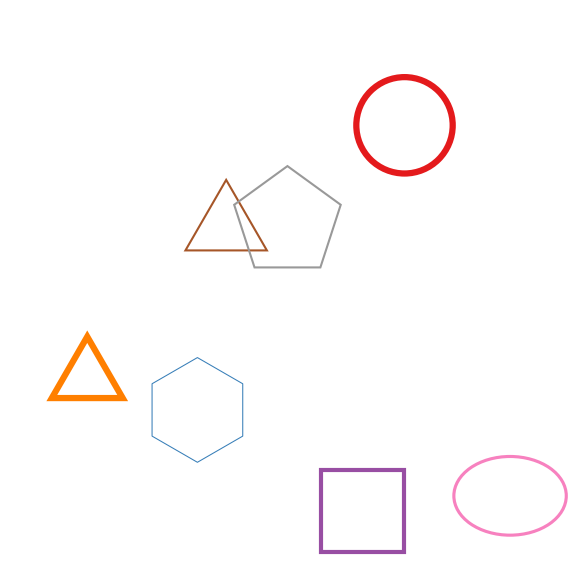[{"shape": "circle", "thickness": 3, "radius": 0.42, "center": [0.7, 0.782]}, {"shape": "hexagon", "thickness": 0.5, "radius": 0.45, "center": [0.342, 0.289]}, {"shape": "square", "thickness": 2, "radius": 0.36, "center": [0.628, 0.114]}, {"shape": "triangle", "thickness": 3, "radius": 0.35, "center": [0.151, 0.345]}, {"shape": "triangle", "thickness": 1, "radius": 0.41, "center": [0.392, 0.606]}, {"shape": "oval", "thickness": 1.5, "radius": 0.49, "center": [0.883, 0.141]}, {"shape": "pentagon", "thickness": 1, "radius": 0.48, "center": [0.498, 0.615]}]